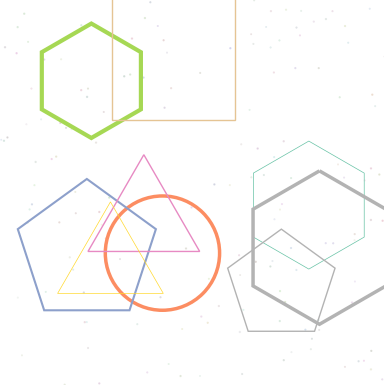[{"shape": "hexagon", "thickness": 0.5, "radius": 0.83, "center": [0.802, 0.467]}, {"shape": "circle", "thickness": 2.5, "radius": 0.74, "center": [0.422, 0.343]}, {"shape": "pentagon", "thickness": 1.5, "radius": 0.94, "center": [0.226, 0.347]}, {"shape": "triangle", "thickness": 1, "radius": 0.84, "center": [0.374, 0.431]}, {"shape": "hexagon", "thickness": 3, "radius": 0.74, "center": [0.237, 0.79]}, {"shape": "triangle", "thickness": 0.5, "radius": 0.79, "center": [0.287, 0.317]}, {"shape": "square", "thickness": 1, "radius": 0.8, "center": [0.45, 0.848]}, {"shape": "hexagon", "thickness": 2.5, "radius": 1.0, "center": [0.83, 0.357]}, {"shape": "pentagon", "thickness": 1, "radius": 0.73, "center": [0.731, 0.258]}]